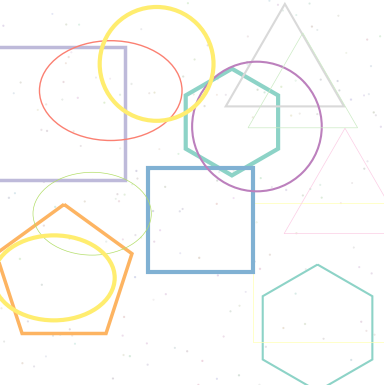[{"shape": "hexagon", "thickness": 3, "radius": 0.69, "center": [0.602, 0.683]}, {"shape": "hexagon", "thickness": 1.5, "radius": 0.82, "center": [0.825, 0.148]}, {"shape": "square", "thickness": 0.5, "radius": 0.9, "center": [0.838, 0.293]}, {"shape": "square", "thickness": 2.5, "radius": 0.86, "center": [0.151, 0.704]}, {"shape": "oval", "thickness": 1, "radius": 0.93, "center": [0.288, 0.765]}, {"shape": "square", "thickness": 3, "radius": 0.68, "center": [0.521, 0.428]}, {"shape": "pentagon", "thickness": 2.5, "radius": 0.93, "center": [0.166, 0.284]}, {"shape": "oval", "thickness": 0.5, "radius": 0.77, "center": [0.239, 0.445]}, {"shape": "triangle", "thickness": 0.5, "radius": 0.91, "center": [0.896, 0.484]}, {"shape": "triangle", "thickness": 1.5, "radius": 0.89, "center": [0.74, 0.812]}, {"shape": "circle", "thickness": 1.5, "radius": 0.84, "center": [0.667, 0.671]}, {"shape": "triangle", "thickness": 0.5, "radius": 0.82, "center": [0.787, 0.75]}, {"shape": "oval", "thickness": 3, "radius": 0.79, "center": [0.14, 0.278]}, {"shape": "circle", "thickness": 3, "radius": 0.74, "center": [0.407, 0.834]}]